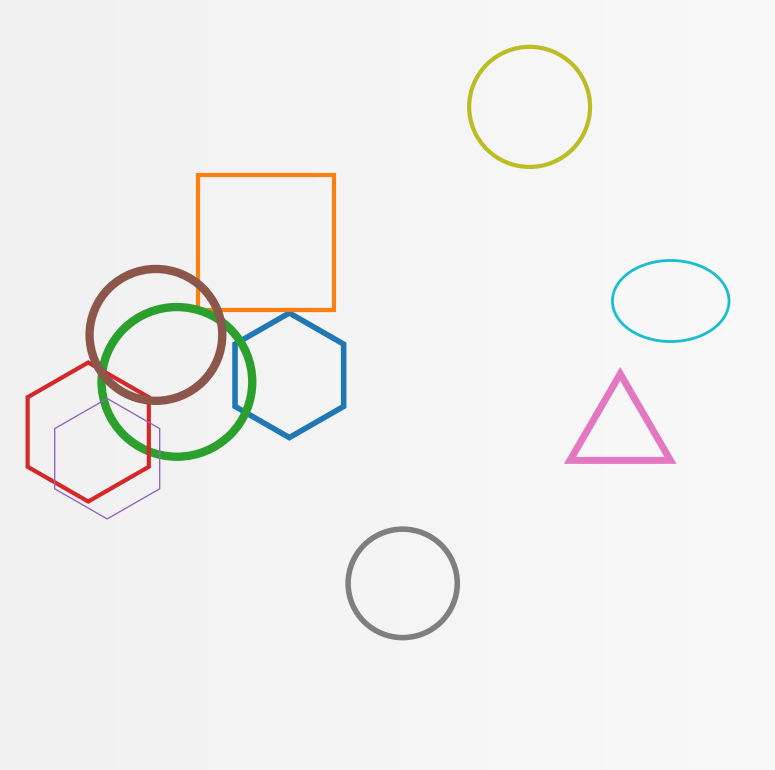[{"shape": "hexagon", "thickness": 2, "radius": 0.4, "center": [0.373, 0.513]}, {"shape": "square", "thickness": 1.5, "radius": 0.44, "center": [0.344, 0.686]}, {"shape": "circle", "thickness": 3, "radius": 0.49, "center": [0.228, 0.504]}, {"shape": "hexagon", "thickness": 1.5, "radius": 0.45, "center": [0.114, 0.439]}, {"shape": "hexagon", "thickness": 0.5, "radius": 0.39, "center": [0.138, 0.404]}, {"shape": "circle", "thickness": 3, "radius": 0.43, "center": [0.201, 0.565]}, {"shape": "triangle", "thickness": 2.5, "radius": 0.37, "center": [0.8, 0.44]}, {"shape": "circle", "thickness": 2, "radius": 0.35, "center": [0.52, 0.242]}, {"shape": "circle", "thickness": 1.5, "radius": 0.39, "center": [0.683, 0.861]}, {"shape": "oval", "thickness": 1, "radius": 0.38, "center": [0.865, 0.609]}]